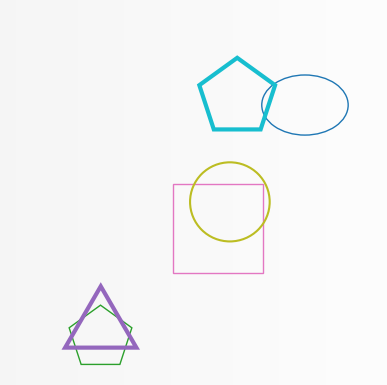[{"shape": "oval", "thickness": 1, "radius": 0.56, "center": [0.787, 0.727]}, {"shape": "pentagon", "thickness": 1, "radius": 0.43, "center": [0.259, 0.122]}, {"shape": "triangle", "thickness": 3, "radius": 0.53, "center": [0.26, 0.15]}, {"shape": "square", "thickness": 1, "radius": 0.58, "center": [0.562, 0.406]}, {"shape": "circle", "thickness": 1.5, "radius": 0.51, "center": [0.593, 0.476]}, {"shape": "pentagon", "thickness": 3, "radius": 0.51, "center": [0.612, 0.747]}]